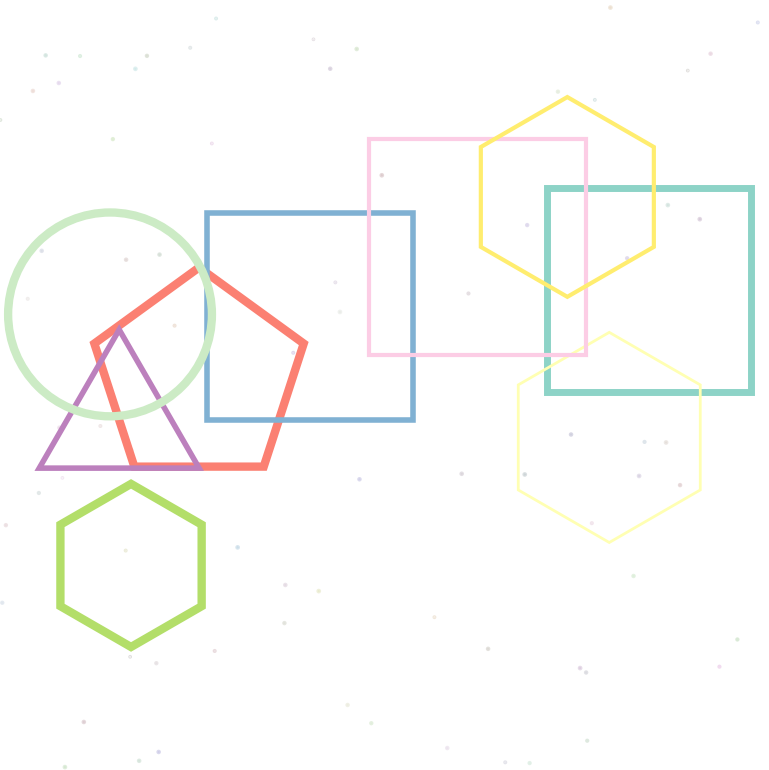[{"shape": "square", "thickness": 2.5, "radius": 0.66, "center": [0.843, 0.623]}, {"shape": "hexagon", "thickness": 1, "radius": 0.68, "center": [0.791, 0.432]}, {"shape": "pentagon", "thickness": 3, "radius": 0.71, "center": [0.258, 0.51]}, {"shape": "square", "thickness": 2, "radius": 0.67, "center": [0.403, 0.589]}, {"shape": "hexagon", "thickness": 3, "radius": 0.53, "center": [0.17, 0.266]}, {"shape": "square", "thickness": 1.5, "radius": 0.7, "center": [0.62, 0.679]}, {"shape": "triangle", "thickness": 2, "radius": 0.6, "center": [0.155, 0.452]}, {"shape": "circle", "thickness": 3, "radius": 0.66, "center": [0.143, 0.592]}, {"shape": "hexagon", "thickness": 1.5, "radius": 0.65, "center": [0.737, 0.744]}]